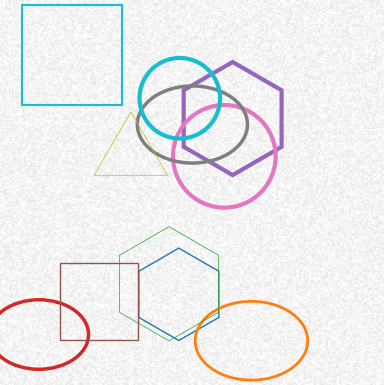[{"shape": "hexagon", "thickness": 1, "radius": 0.6, "center": [0.464, 0.235]}, {"shape": "oval", "thickness": 2, "radius": 0.73, "center": [0.653, 0.115]}, {"shape": "hexagon", "thickness": 0.5, "radius": 0.74, "center": [0.439, 0.263]}, {"shape": "oval", "thickness": 2.5, "radius": 0.64, "center": [0.101, 0.131]}, {"shape": "hexagon", "thickness": 3, "radius": 0.73, "center": [0.604, 0.692]}, {"shape": "square", "thickness": 1, "radius": 0.51, "center": [0.258, 0.217]}, {"shape": "circle", "thickness": 3, "radius": 0.67, "center": [0.583, 0.594]}, {"shape": "oval", "thickness": 2.5, "radius": 0.72, "center": [0.5, 0.677]}, {"shape": "triangle", "thickness": 0.5, "radius": 0.55, "center": [0.34, 0.6]}, {"shape": "square", "thickness": 1.5, "radius": 0.65, "center": [0.187, 0.857]}, {"shape": "circle", "thickness": 3, "radius": 0.52, "center": [0.467, 0.745]}]